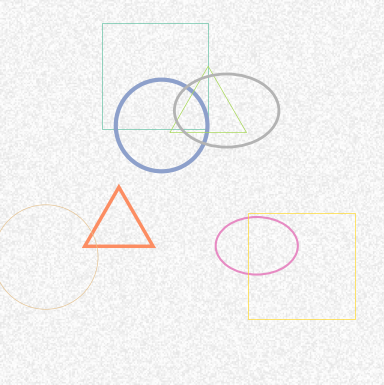[{"shape": "square", "thickness": 0.5, "radius": 0.69, "center": [0.403, 0.803]}, {"shape": "triangle", "thickness": 2.5, "radius": 0.51, "center": [0.309, 0.411]}, {"shape": "circle", "thickness": 3, "radius": 0.6, "center": [0.42, 0.674]}, {"shape": "oval", "thickness": 1.5, "radius": 0.53, "center": [0.667, 0.362]}, {"shape": "triangle", "thickness": 0.5, "radius": 0.58, "center": [0.541, 0.713]}, {"shape": "square", "thickness": 0.5, "radius": 0.69, "center": [0.784, 0.309]}, {"shape": "circle", "thickness": 0.5, "radius": 0.68, "center": [0.119, 0.332]}, {"shape": "oval", "thickness": 2, "radius": 0.68, "center": [0.589, 0.713]}]